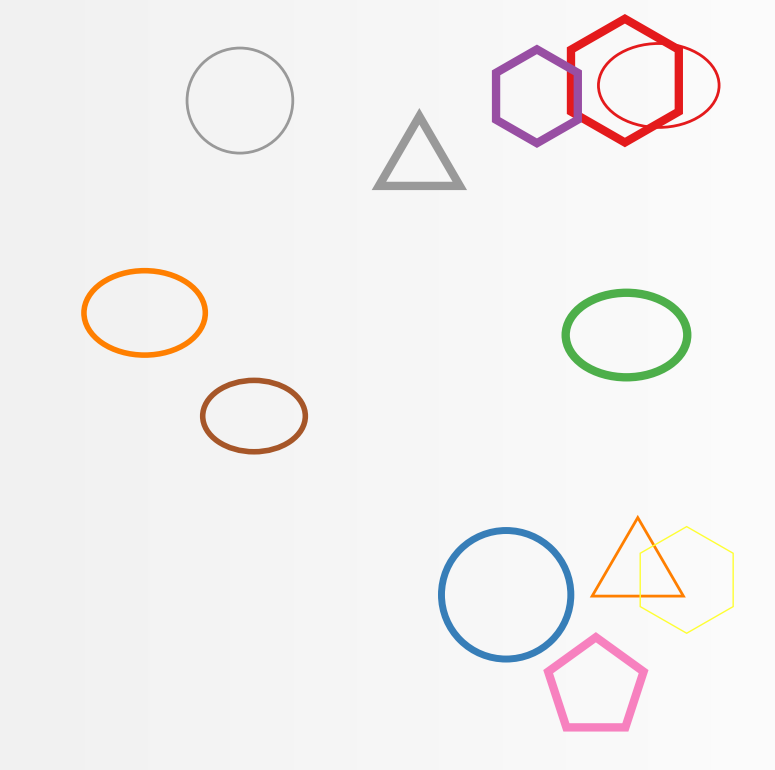[{"shape": "hexagon", "thickness": 3, "radius": 0.4, "center": [0.806, 0.895]}, {"shape": "oval", "thickness": 1, "radius": 0.39, "center": [0.85, 0.889]}, {"shape": "circle", "thickness": 2.5, "radius": 0.42, "center": [0.653, 0.228]}, {"shape": "oval", "thickness": 3, "radius": 0.39, "center": [0.808, 0.565]}, {"shape": "hexagon", "thickness": 3, "radius": 0.3, "center": [0.693, 0.875]}, {"shape": "triangle", "thickness": 1, "radius": 0.34, "center": [0.823, 0.26]}, {"shape": "oval", "thickness": 2, "radius": 0.39, "center": [0.187, 0.594]}, {"shape": "hexagon", "thickness": 0.5, "radius": 0.35, "center": [0.886, 0.247]}, {"shape": "oval", "thickness": 2, "radius": 0.33, "center": [0.328, 0.46]}, {"shape": "pentagon", "thickness": 3, "radius": 0.32, "center": [0.769, 0.108]}, {"shape": "circle", "thickness": 1, "radius": 0.34, "center": [0.31, 0.869]}, {"shape": "triangle", "thickness": 3, "radius": 0.3, "center": [0.541, 0.789]}]